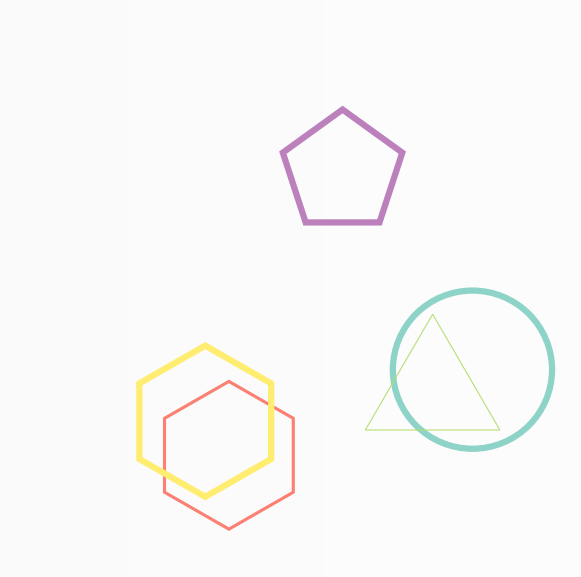[{"shape": "circle", "thickness": 3, "radius": 0.68, "center": [0.813, 0.359]}, {"shape": "hexagon", "thickness": 1.5, "radius": 0.64, "center": [0.394, 0.211]}, {"shape": "triangle", "thickness": 0.5, "radius": 0.67, "center": [0.744, 0.321]}, {"shape": "pentagon", "thickness": 3, "radius": 0.54, "center": [0.589, 0.701]}, {"shape": "hexagon", "thickness": 3, "radius": 0.65, "center": [0.353, 0.27]}]